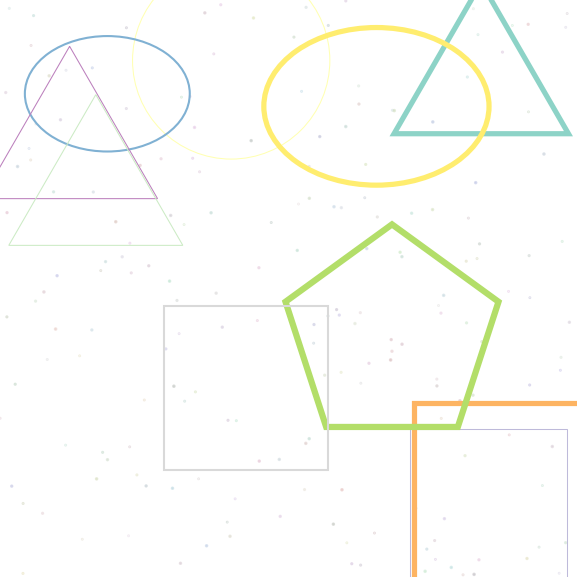[{"shape": "triangle", "thickness": 2.5, "radius": 0.87, "center": [0.833, 0.855]}, {"shape": "circle", "thickness": 0.5, "radius": 0.85, "center": [0.4, 0.894]}, {"shape": "square", "thickness": 0.5, "radius": 0.68, "center": [0.846, 0.12]}, {"shape": "oval", "thickness": 1, "radius": 0.71, "center": [0.186, 0.837]}, {"shape": "square", "thickness": 2.5, "radius": 0.8, "center": [0.876, 0.141]}, {"shape": "pentagon", "thickness": 3, "radius": 0.97, "center": [0.679, 0.417]}, {"shape": "square", "thickness": 1, "radius": 0.71, "center": [0.426, 0.327]}, {"shape": "triangle", "thickness": 0.5, "radius": 0.88, "center": [0.121, 0.743]}, {"shape": "triangle", "thickness": 0.5, "radius": 0.87, "center": [0.166, 0.661]}, {"shape": "oval", "thickness": 2.5, "radius": 0.97, "center": [0.652, 0.815]}]